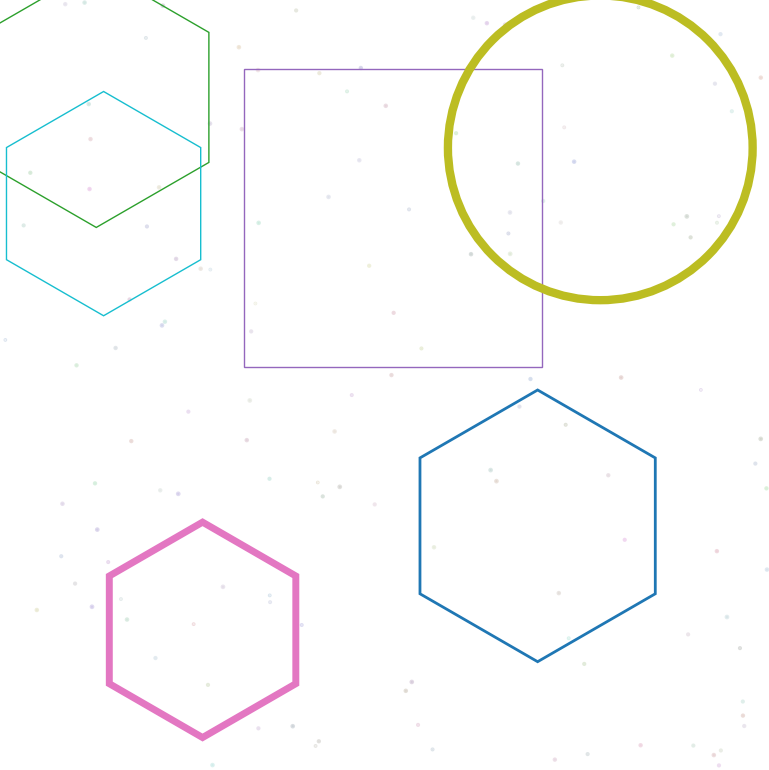[{"shape": "hexagon", "thickness": 1, "radius": 0.88, "center": [0.698, 0.317]}, {"shape": "hexagon", "thickness": 0.5, "radius": 0.84, "center": [0.125, 0.873]}, {"shape": "square", "thickness": 0.5, "radius": 0.97, "center": [0.511, 0.716]}, {"shape": "hexagon", "thickness": 2.5, "radius": 0.7, "center": [0.263, 0.182]}, {"shape": "circle", "thickness": 3, "radius": 0.99, "center": [0.78, 0.808]}, {"shape": "hexagon", "thickness": 0.5, "radius": 0.73, "center": [0.135, 0.736]}]